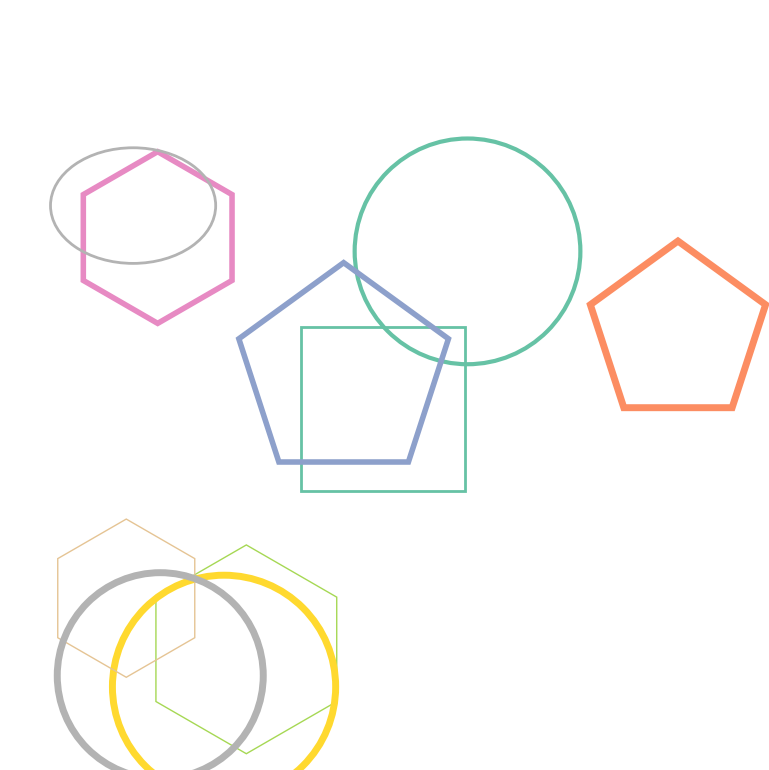[{"shape": "square", "thickness": 1, "radius": 0.53, "center": [0.497, 0.469]}, {"shape": "circle", "thickness": 1.5, "radius": 0.73, "center": [0.607, 0.674]}, {"shape": "pentagon", "thickness": 2.5, "radius": 0.6, "center": [0.88, 0.567]}, {"shape": "pentagon", "thickness": 2, "radius": 0.72, "center": [0.446, 0.516]}, {"shape": "hexagon", "thickness": 2, "radius": 0.56, "center": [0.205, 0.692]}, {"shape": "hexagon", "thickness": 0.5, "radius": 0.68, "center": [0.32, 0.157]}, {"shape": "circle", "thickness": 2.5, "radius": 0.72, "center": [0.291, 0.108]}, {"shape": "hexagon", "thickness": 0.5, "radius": 0.51, "center": [0.164, 0.223]}, {"shape": "circle", "thickness": 2.5, "radius": 0.67, "center": [0.208, 0.122]}, {"shape": "oval", "thickness": 1, "radius": 0.54, "center": [0.173, 0.733]}]